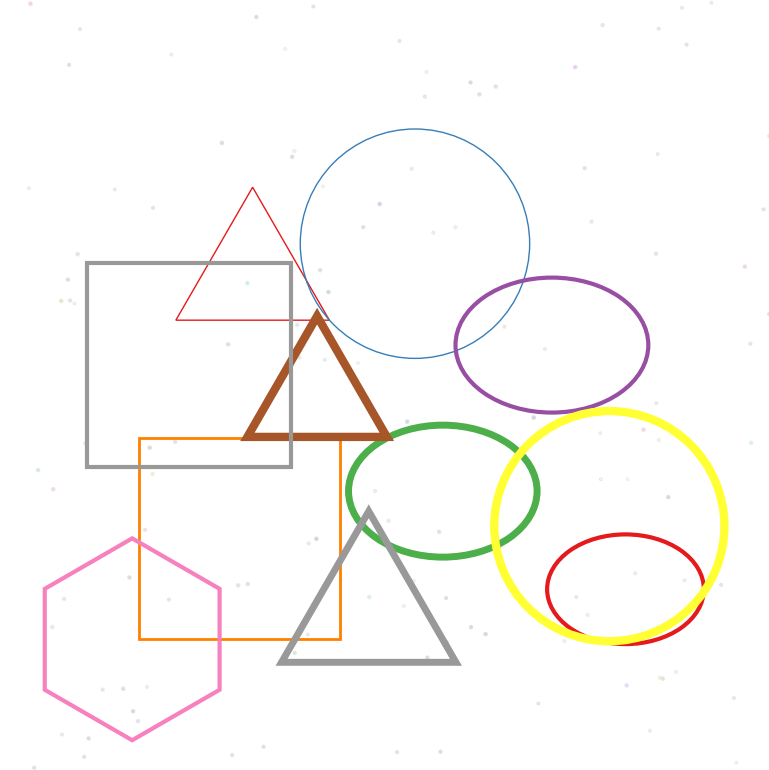[{"shape": "triangle", "thickness": 0.5, "radius": 0.58, "center": [0.328, 0.642]}, {"shape": "oval", "thickness": 1.5, "radius": 0.51, "center": [0.812, 0.235]}, {"shape": "circle", "thickness": 0.5, "radius": 0.74, "center": [0.539, 0.684]}, {"shape": "oval", "thickness": 2.5, "radius": 0.61, "center": [0.575, 0.362]}, {"shape": "oval", "thickness": 1.5, "radius": 0.63, "center": [0.717, 0.552]}, {"shape": "square", "thickness": 1, "radius": 0.65, "center": [0.311, 0.301]}, {"shape": "circle", "thickness": 3, "radius": 0.75, "center": [0.791, 0.317]}, {"shape": "triangle", "thickness": 3, "radius": 0.52, "center": [0.412, 0.485]}, {"shape": "hexagon", "thickness": 1.5, "radius": 0.66, "center": [0.172, 0.17]}, {"shape": "square", "thickness": 1.5, "radius": 0.66, "center": [0.246, 0.526]}, {"shape": "triangle", "thickness": 2.5, "radius": 0.65, "center": [0.479, 0.205]}]